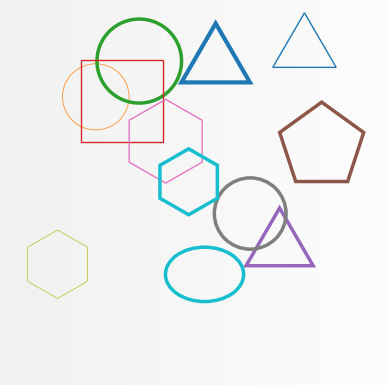[{"shape": "triangle", "thickness": 1, "radius": 0.47, "center": [0.786, 0.872]}, {"shape": "triangle", "thickness": 3, "radius": 0.51, "center": [0.557, 0.837]}, {"shape": "circle", "thickness": 0.5, "radius": 0.43, "center": [0.247, 0.748]}, {"shape": "circle", "thickness": 2.5, "radius": 0.55, "center": [0.359, 0.841]}, {"shape": "square", "thickness": 1, "radius": 0.53, "center": [0.315, 0.738]}, {"shape": "triangle", "thickness": 2.5, "radius": 0.5, "center": [0.722, 0.36]}, {"shape": "pentagon", "thickness": 2.5, "radius": 0.57, "center": [0.83, 0.621]}, {"shape": "hexagon", "thickness": 1, "radius": 0.54, "center": [0.428, 0.633]}, {"shape": "circle", "thickness": 2.5, "radius": 0.46, "center": [0.646, 0.445]}, {"shape": "hexagon", "thickness": 0.5, "radius": 0.44, "center": [0.149, 0.314]}, {"shape": "hexagon", "thickness": 2.5, "radius": 0.43, "center": [0.487, 0.528]}, {"shape": "oval", "thickness": 2.5, "radius": 0.5, "center": [0.528, 0.287]}]